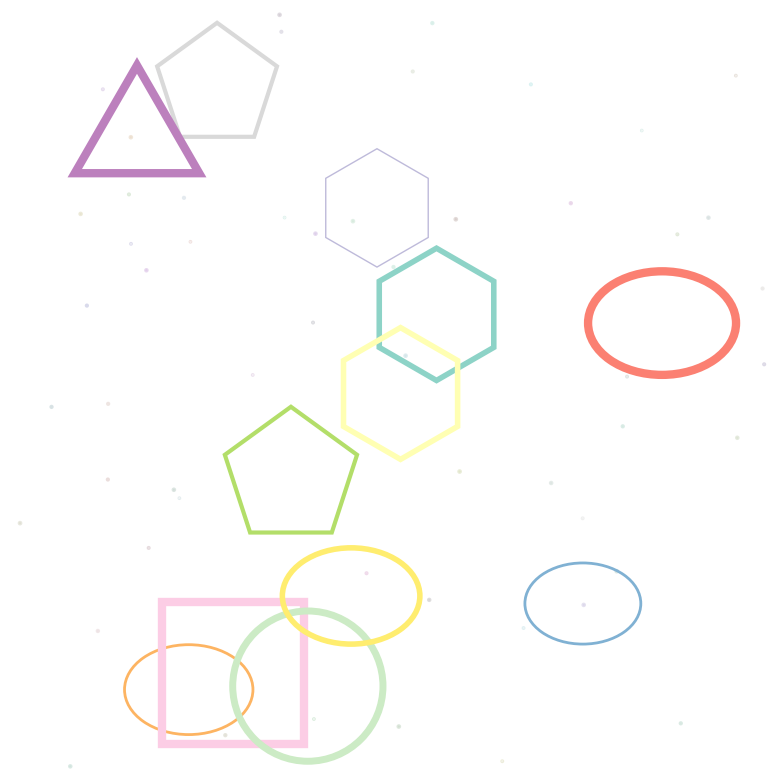[{"shape": "hexagon", "thickness": 2, "radius": 0.43, "center": [0.567, 0.592]}, {"shape": "hexagon", "thickness": 2, "radius": 0.43, "center": [0.52, 0.489]}, {"shape": "hexagon", "thickness": 0.5, "radius": 0.38, "center": [0.49, 0.73]}, {"shape": "oval", "thickness": 3, "radius": 0.48, "center": [0.86, 0.58]}, {"shape": "oval", "thickness": 1, "radius": 0.38, "center": [0.757, 0.216]}, {"shape": "oval", "thickness": 1, "radius": 0.42, "center": [0.245, 0.104]}, {"shape": "pentagon", "thickness": 1.5, "radius": 0.45, "center": [0.378, 0.381]}, {"shape": "square", "thickness": 3, "radius": 0.46, "center": [0.303, 0.126]}, {"shape": "pentagon", "thickness": 1.5, "radius": 0.41, "center": [0.282, 0.889]}, {"shape": "triangle", "thickness": 3, "radius": 0.47, "center": [0.178, 0.822]}, {"shape": "circle", "thickness": 2.5, "radius": 0.49, "center": [0.4, 0.109]}, {"shape": "oval", "thickness": 2, "radius": 0.45, "center": [0.456, 0.226]}]